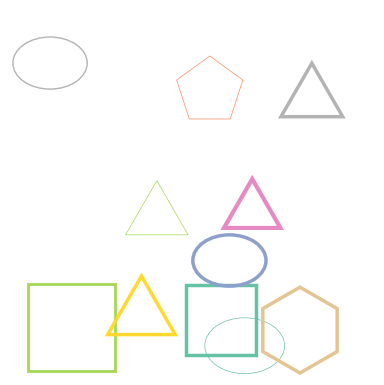[{"shape": "square", "thickness": 2.5, "radius": 0.45, "center": [0.574, 0.169]}, {"shape": "oval", "thickness": 0.5, "radius": 0.52, "center": [0.636, 0.102]}, {"shape": "pentagon", "thickness": 0.5, "radius": 0.45, "center": [0.545, 0.764]}, {"shape": "oval", "thickness": 2.5, "radius": 0.48, "center": [0.596, 0.323]}, {"shape": "triangle", "thickness": 3, "radius": 0.42, "center": [0.655, 0.45]}, {"shape": "triangle", "thickness": 0.5, "radius": 0.47, "center": [0.407, 0.437]}, {"shape": "square", "thickness": 2, "radius": 0.57, "center": [0.187, 0.149]}, {"shape": "triangle", "thickness": 2.5, "radius": 0.51, "center": [0.367, 0.182]}, {"shape": "hexagon", "thickness": 2.5, "radius": 0.56, "center": [0.779, 0.143]}, {"shape": "oval", "thickness": 1, "radius": 0.48, "center": [0.13, 0.836]}, {"shape": "triangle", "thickness": 2.5, "radius": 0.46, "center": [0.81, 0.743]}]